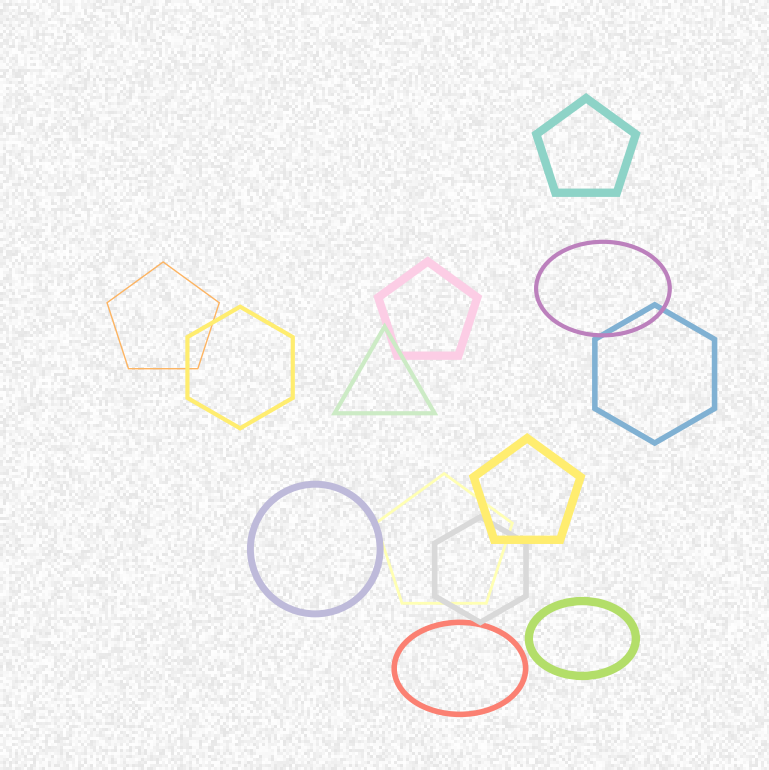[{"shape": "pentagon", "thickness": 3, "radius": 0.34, "center": [0.761, 0.805]}, {"shape": "pentagon", "thickness": 1, "radius": 0.47, "center": [0.577, 0.292]}, {"shape": "circle", "thickness": 2.5, "radius": 0.42, "center": [0.409, 0.287]}, {"shape": "oval", "thickness": 2, "radius": 0.43, "center": [0.597, 0.132]}, {"shape": "hexagon", "thickness": 2, "radius": 0.45, "center": [0.85, 0.514]}, {"shape": "pentagon", "thickness": 0.5, "radius": 0.38, "center": [0.212, 0.583]}, {"shape": "oval", "thickness": 3, "radius": 0.35, "center": [0.756, 0.171]}, {"shape": "pentagon", "thickness": 3, "radius": 0.34, "center": [0.556, 0.593]}, {"shape": "hexagon", "thickness": 2, "radius": 0.34, "center": [0.624, 0.26]}, {"shape": "oval", "thickness": 1.5, "radius": 0.43, "center": [0.783, 0.625]}, {"shape": "triangle", "thickness": 1.5, "radius": 0.38, "center": [0.5, 0.501]}, {"shape": "hexagon", "thickness": 1.5, "radius": 0.39, "center": [0.312, 0.523]}, {"shape": "pentagon", "thickness": 3, "radius": 0.36, "center": [0.685, 0.358]}]